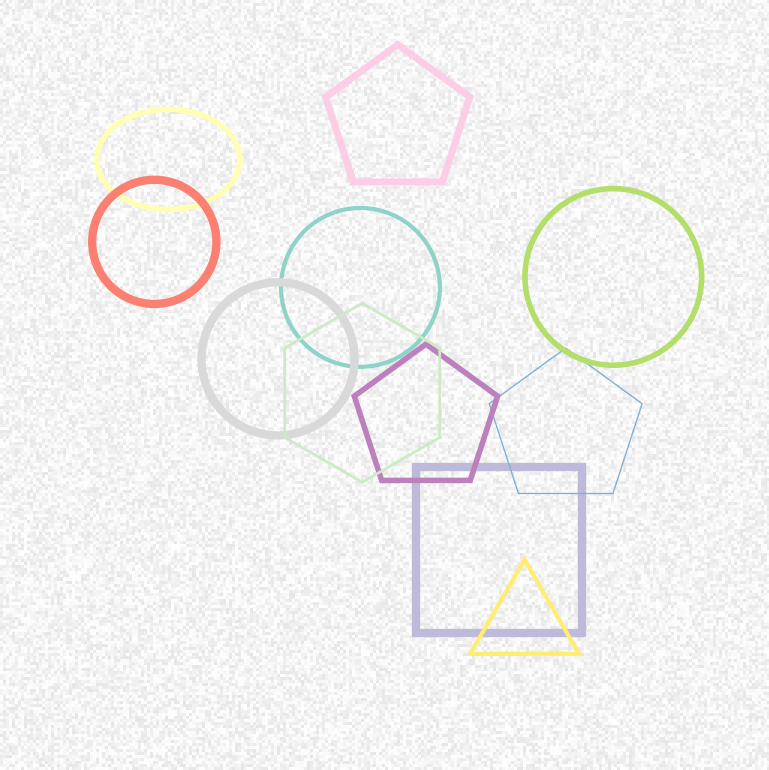[{"shape": "circle", "thickness": 1.5, "radius": 0.52, "center": [0.468, 0.627]}, {"shape": "oval", "thickness": 2, "radius": 0.46, "center": [0.219, 0.793]}, {"shape": "square", "thickness": 3, "radius": 0.54, "center": [0.648, 0.285]}, {"shape": "circle", "thickness": 3, "radius": 0.4, "center": [0.2, 0.686]}, {"shape": "pentagon", "thickness": 0.5, "radius": 0.52, "center": [0.735, 0.444]}, {"shape": "circle", "thickness": 2, "radius": 0.57, "center": [0.797, 0.64]}, {"shape": "pentagon", "thickness": 2.5, "radius": 0.49, "center": [0.517, 0.843]}, {"shape": "circle", "thickness": 3, "radius": 0.5, "center": [0.361, 0.534]}, {"shape": "pentagon", "thickness": 2, "radius": 0.49, "center": [0.553, 0.455]}, {"shape": "hexagon", "thickness": 1, "radius": 0.58, "center": [0.47, 0.49]}, {"shape": "triangle", "thickness": 1.5, "radius": 0.41, "center": [0.681, 0.192]}]